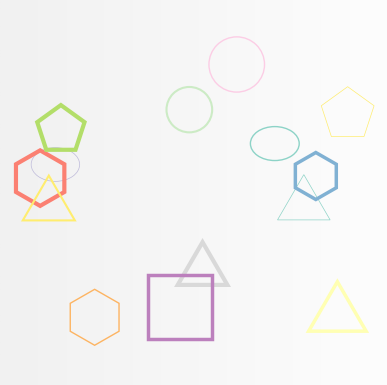[{"shape": "triangle", "thickness": 0.5, "radius": 0.39, "center": [0.784, 0.468]}, {"shape": "oval", "thickness": 1, "radius": 0.31, "center": [0.709, 0.627]}, {"shape": "triangle", "thickness": 2.5, "radius": 0.43, "center": [0.871, 0.183]}, {"shape": "oval", "thickness": 0.5, "radius": 0.31, "center": [0.143, 0.573]}, {"shape": "hexagon", "thickness": 3, "radius": 0.36, "center": [0.104, 0.537]}, {"shape": "hexagon", "thickness": 2.5, "radius": 0.31, "center": [0.815, 0.543]}, {"shape": "hexagon", "thickness": 1, "radius": 0.36, "center": [0.244, 0.176]}, {"shape": "pentagon", "thickness": 3, "radius": 0.32, "center": [0.157, 0.663]}, {"shape": "circle", "thickness": 1, "radius": 0.36, "center": [0.611, 0.833]}, {"shape": "triangle", "thickness": 3, "radius": 0.37, "center": [0.523, 0.297]}, {"shape": "square", "thickness": 2.5, "radius": 0.41, "center": [0.465, 0.202]}, {"shape": "circle", "thickness": 1.5, "radius": 0.29, "center": [0.489, 0.715]}, {"shape": "pentagon", "thickness": 0.5, "radius": 0.36, "center": [0.897, 0.703]}, {"shape": "triangle", "thickness": 1.5, "radius": 0.39, "center": [0.126, 0.466]}]